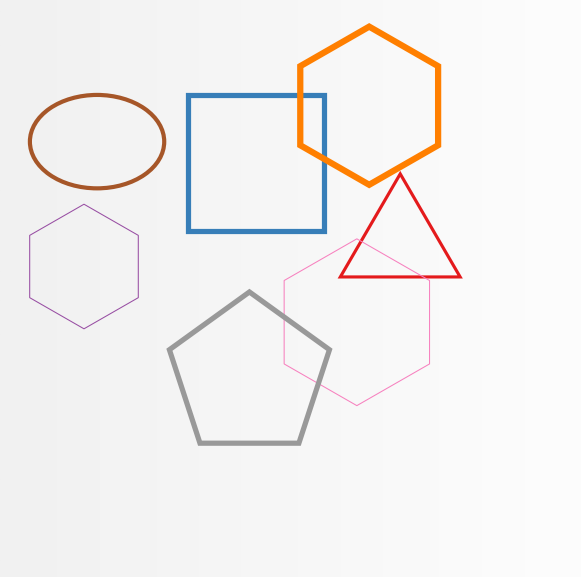[{"shape": "triangle", "thickness": 1.5, "radius": 0.59, "center": [0.689, 0.579]}, {"shape": "square", "thickness": 2.5, "radius": 0.59, "center": [0.44, 0.717]}, {"shape": "hexagon", "thickness": 0.5, "radius": 0.54, "center": [0.145, 0.538]}, {"shape": "hexagon", "thickness": 3, "radius": 0.68, "center": [0.635, 0.816]}, {"shape": "oval", "thickness": 2, "radius": 0.58, "center": [0.167, 0.754]}, {"shape": "hexagon", "thickness": 0.5, "radius": 0.72, "center": [0.614, 0.441]}, {"shape": "pentagon", "thickness": 2.5, "radius": 0.72, "center": [0.429, 0.349]}]